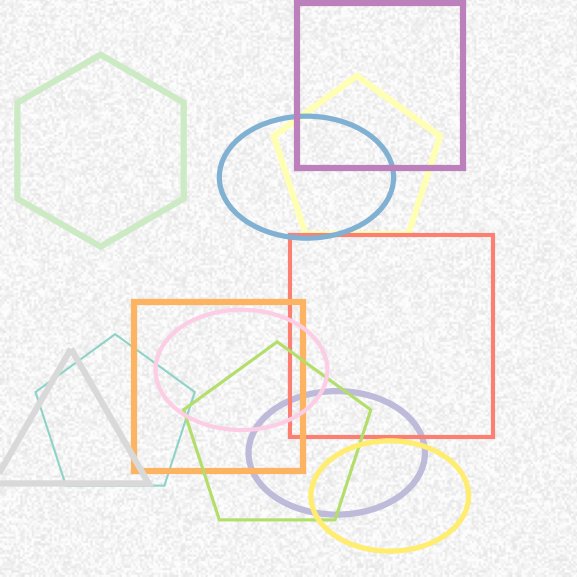[{"shape": "pentagon", "thickness": 1, "radius": 0.72, "center": [0.199, 0.276]}, {"shape": "pentagon", "thickness": 3, "radius": 0.76, "center": [0.618, 0.716]}, {"shape": "oval", "thickness": 3, "radius": 0.76, "center": [0.583, 0.215]}, {"shape": "square", "thickness": 2, "radius": 0.88, "center": [0.677, 0.417]}, {"shape": "oval", "thickness": 2.5, "radius": 0.75, "center": [0.531, 0.692]}, {"shape": "square", "thickness": 3, "radius": 0.73, "center": [0.378, 0.33]}, {"shape": "pentagon", "thickness": 1.5, "radius": 0.85, "center": [0.48, 0.237]}, {"shape": "oval", "thickness": 2, "radius": 0.74, "center": [0.418, 0.359]}, {"shape": "triangle", "thickness": 3, "radius": 0.78, "center": [0.123, 0.24]}, {"shape": "square", "thickness": 3, "radius": 0.72, "center": [0.658, 0.851]}, {"shape": "hexagon", "thickness": 3, "radius": 0.83, "center": [0.174, 0.738]}, {"shape": "oval", "thickness": 2.5, "radius": 0.68, "center": [0.675, 0.14]}]